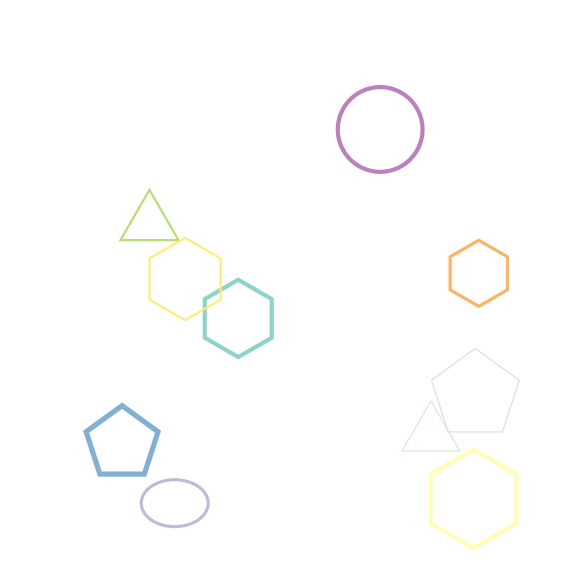[{"shape": "hexagon", "thickness": 2, "radius": 0.33, "center": [0.413, 0.448]}, {"shape": "hexagon", "thickness": 2, "radius": 0.43, "center": [0.82, 0.135]}, {"shape": "oval", "thickness": 1.5, "radius": 0.29, "center": [0.303, 0.128]}, {"shape": "pentagon", "thickness": 2.5, "radius": 0.33, "center": [0.211, 0.231]}, {"shape": "hexagon", "thickness": 1.5, "radius": 0.29, "center": [0.829, 0.526]}, {"shape": "triangle", "thickness": 1, "radius": 0.29, "center": [0.259, 0.612]}, {"shape": "pentagon", "thickness": 0.5, "radius": 0.4, "center": [0.823, 0.316]}, {"shape": "circle", "thickness": 2, "radius": 0.37, "center": [0.658, 0.775]}, {"shape": "triangle", "thickness": 0.5, "radius": 0.29, "center": [0.746, 0.247]}, {"shape": "hexagon", "thickness": 1, "radius": 0.36, "center": [0.321, 0.516]}]